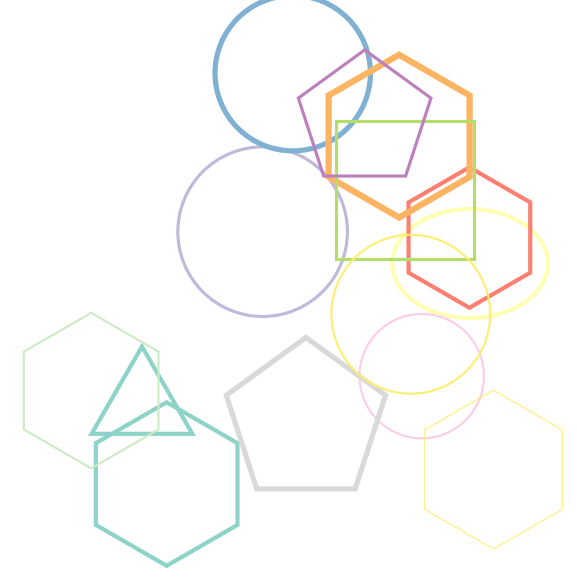[{"shape": "triangle", "thickness": 2, "radius": 0.5, "center": [0.246, 0.298]}, {"shape": "hexagon", "thickness": 2, "radius": 0.71, "center": [0.289, 0.161]}, {"shape": "oval", "thickness": 2, "radius": 0.67, "center": [0.814, 0.543]}, {"shape": "circle", "thickness": 1.5, "radius": 0.73, "center": [0.455, 0.598]}, {"shape": "hexagon", "thickness": 2, "radius": 0.61, "center": [0.813, 0.588]}, {"shape": "circle", "thickness": 2.5, "radius": 0.67, "center": [0.507, 0.872]}, {"shape": "hexagon", "thickness": 3, "radius": 0.7, "center": [0.691, 0.763]}, {"shape": "square", "thickness": 1.5, "radius": 0.6, "center": [0.702, 0.67]}, {"shape": "circle", "thickness": 1, "radius": 0.54, "center": [0.73, 0.348]}, {"shape": "pentagon", "thickness": 2.5, "radius": 0.72, "center": [0.53, 0.27]}, {"shape": "pentagon", "thickness": 1.5, "radius": 0.6, "center": [0.631, 0.792]}, {"shape": "hexagon", "thickness": 1, "radius": 0.67, "center": [0.158, 0.323]}, {"shape": "hexagon", "thickness": 0.5, "radius": 0.69, "center": [0.855, 0.186]}, {"shape": "circle", "thickness": 1, "radius": 0.69, "center": [0.711, 0.455]}]